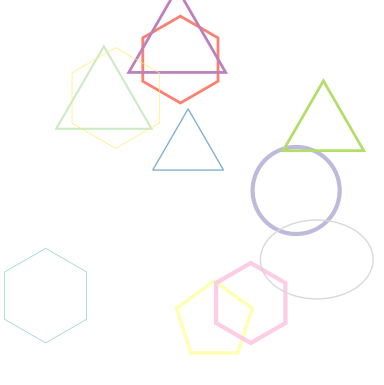[{"shape": "hexagon", "thickness": 0.5, "radius": 0.61, "center": [0.119, 0.232]}, {"shape": "pentagon", "thickness": 2.5, "radius": 0.52, "center": [0.557, 0.167]}, {"shape": "circle", "thickness": 3, "radius": 0.57, "center": [0.769, 0.505]}, {"shape": "hexagon", "thickness": 2, "radius": 0.56, "center": [0.469, 0.845]}, {"shape": "triangle", "thickness": 1, "radius": 0.53, "center": [0.489, 0.611]}, {"shape": "triangle", "thickness": 2, "radius": 0.6, "center": [0.84, 0.669]}, {"shape": "hexagon", "thickness": 3, "radius": 0.52, "center": [0.651, 0.213]}, {"shape": "oval", "thickness": 1, "radius": 0.73, "center": [0.823, 0.326]}, {"shape": "triangle", "thickness": 2, "radius": 0.73, "center": [0.46, 0.885]}, {"shape": "triangle", "thickness": 1.5, "radius": 0.71, "center": [0.27, 0.737]}, {"shape": "hexagon", "thickness": 0.5, "radius": 0.65, "center": [0.3, 0.745]}]